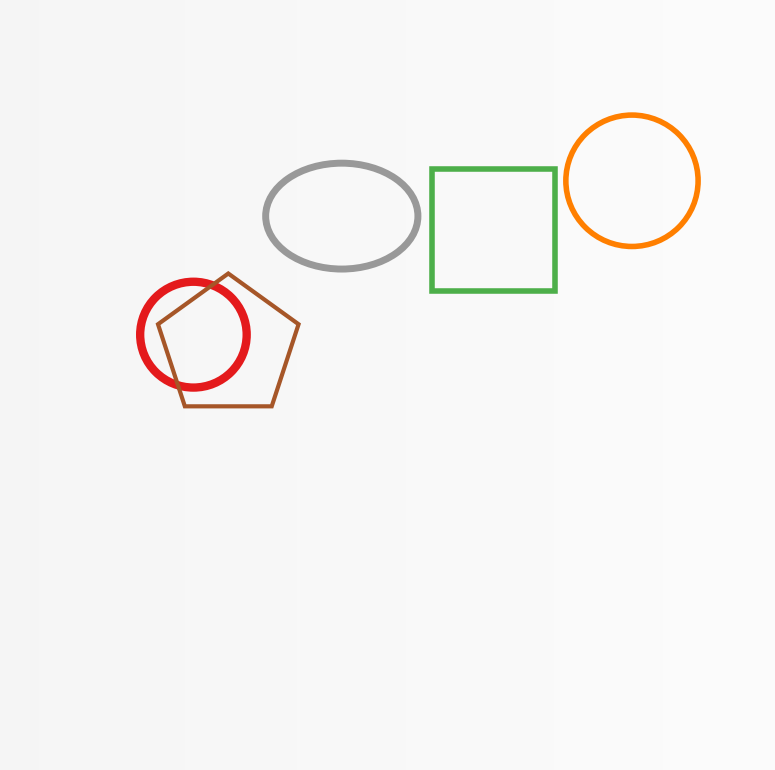[{"shape": "circle", "thickness": 3, "radius": 0.34, "center": [0.25, 0.565]}, {"shape": "square", "thickness": 2, "radius": 0.4, "center": [0.636, 0.701]}, {"shape": "circle", "thickness": 2, "radius": 0.43, "center": [0.815, 0.765]}, {"shape": "pentagon", "thickness": 1.5, "radius": 0.48, "center": [0.295, 0.549]}, {"shape": "oval", "thickness": 2.5, "radius": 0.49, "center": [0.441, 0.719]}]